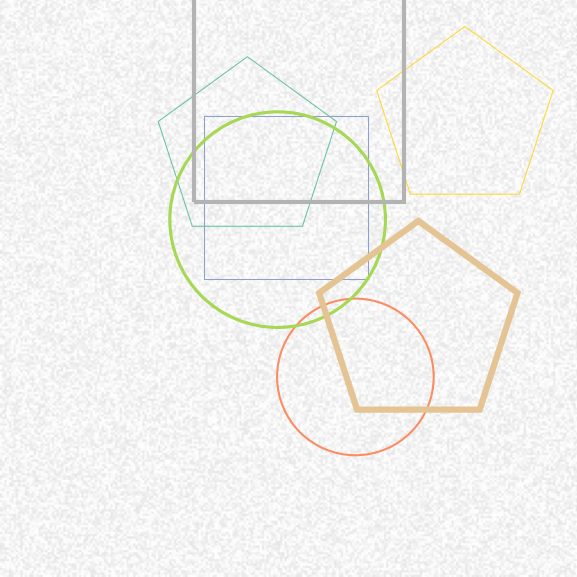[{"shape": "pentagon", "thickness": 0.5, "radius": 0.81, "center": [0.428, 0.739]}, {"shape": "circle", "thickness": 1, "radius": 0.68, "center": [0.615, 0.346]}, {"shape": "square", "thickness": 0.5, "radius": 0.71, "center": [0.495, 0.657]}, {"shape": "circle", "thickness": 1.5, "radius": 0.93, "center": [0.481, 0.619]}, {"shape": "pentagon", "thickness": 0.5, "radius": 0.8, "center": [0.805, 0.793]}, {"shape": "pentagon", "thickness": 3, "radius": 0.9, "center": [0.724, 0.436]}, {"shape": "square", "thickness": 2, "radius": 0.91, "center": [0.518, 0.832]}]